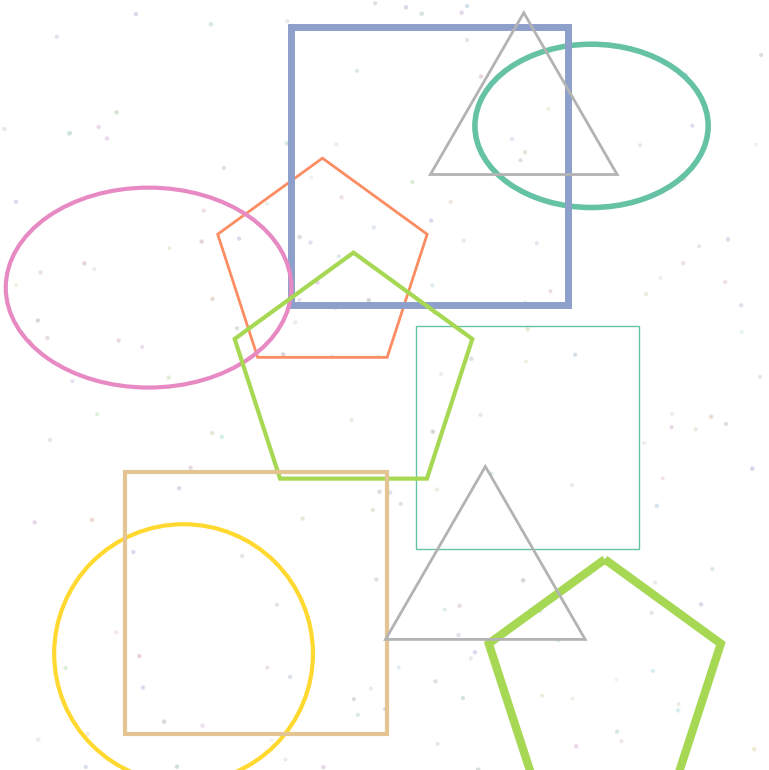[{"shape": "oval", "thickness": 2, "radius": 0.76, "center": [0.768, 0.837]}, {"shape": "square", "thickness": 0.5, "radius": 0.73, "center": [0.685, 0.432]}, {"shape": "pentagon", "thickness": 1, "radius": 0.72, "center": [0.419, 0.652]}, {"shape": "square", "thickness": 2.5, "radius": 0.9, "center": [0.558, 0.784]}, {"shape": "oval", "thickness": 1.5, "radius": 0.93, "center": [0.193, 0.627]}, {"shape": "pentagon", "thickness": 1.5, "radius": 0.81, "center": [0.459, 0.51]}, {"shape": "pentagon", "thickness": 3, "radius": 0.79, "center": [0.785, 0.115]}, {"shape": "circle", "thickness": 1.5, "radius": 0.84, "center": [0.238, 0.151]}, {"shape": "square", "thickness": 1.5, "radius": 0.85, "center": [0.333, 0.217]}, {"shape": "triangle", "thickness": 1, "radius": 0.7, "center": [0.68, 0.843]}, {"shape": "triangle", "thickness": 1, "radius": 0.75, "center": [0.63, 0.244]}]